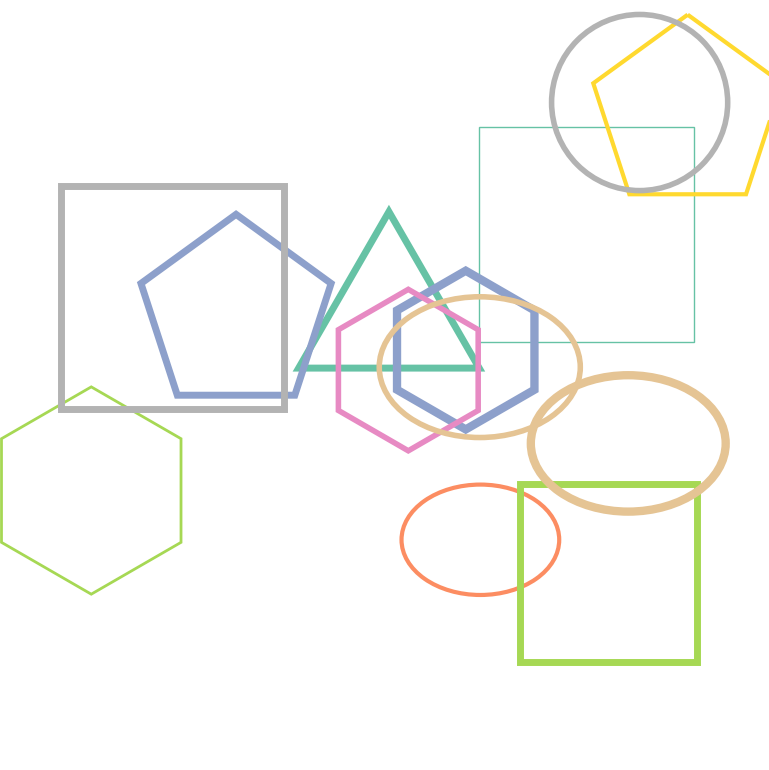[{"shape": "triangle", "thickness": 2.5, "radius": 0.68, "center": [0.505, 0.59]}, {"shape": "square", "thickness": 0.5, "radius": 0.7, "center": [0.762, 0.696]}, {"shape": "oval", "thickness": 1.5, "radius": 0.51, "center": [0.624, 0.299]}, {"shape": "pentagon", "thickness": 2.5, "radius": 0.65, "center": [0.307, 0.592]}, {"shape": "hexagon", "thickness": 3, "radius": 0.52, "center": [0.605, 0.545]}, {"shape": "hexagon", "thickness": 2, "radius": 0.52, "center": [0.53, 0.519]}, {"shape": "square", "thickness": 2.5, "radius": 0.58, "center": [0.79, 0.256]}, {"shape": "hexagon", "thickness": 1, "radius": 0.67, "center": [0.119, 0.363]}, {"shape": "pentagon", "thickness": 1.5, "radius": 0.64, "center": [0.893, 0.852]}, {"shape": "oval", "thickness": 2, "radius": 0.65, "center": [0.623, 0.523]}, {"shape": "oval", "thickness": 3, "radius": 0.63, "center": [0.816, 0.424]}, {"shape": "circle", "thickness": 2, "radius": 0.57, "center": [0.831, 0.867]}, {"shape": "square", "thickness": 2.5, "radius": 0.73, "center": [0.224, 0.614]}]